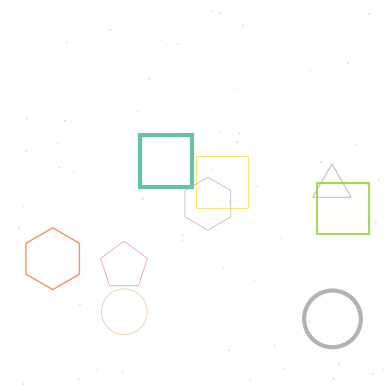[{"shape": "square", "thickness": 3, "radius": 0.34, "center": [0.431, 0.582]}, {"shape": "hexagon", "thickness": 1, "radius": 0.4, "center": [0.137, 0.328]}, {"shape": "triangle", "thickness": 0.5, "radius": 0.29, "center": [0.862, 0.517]}, {"shape": "pentagon", "thickness": 0.5, "radius": 0.32, "center": [0.322, 0.309]}, {"shape": "square", "thickness": 1.5, "radius": 0.33, "center": [0.89, 0.459]}, {"shape": "square", "thickness": 0.5, "radius": 0.33, "center": [0.577, 0.527]}, {"shape": "circle", "thickness": 0.5, "radius": 0.3, "center": [0.323, 0.19]}, {"shape": "circle", "thickness": 3, "radius": 0.37, "center": [0.864, 0.172]}, {"shape": "hexagon", "thickness": 0.5, "radius": 0.34, "center": [0.54, 0.471]}]